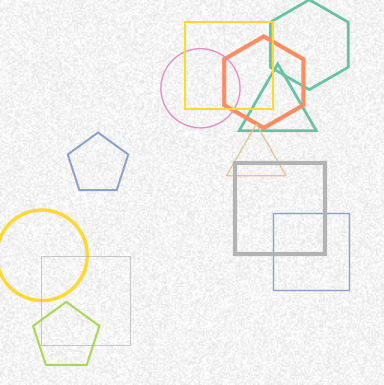[{"shape": "hexagon", "thickness": 2, "radius": 0.58, "center": [0.803, 0.884]}, {"shape": "triangle", "thickness": 2, "radius": 0.58, "center": [0.721, 0.718]}, {"shape": "hexagon", "thickness": 3, "radius": 0.59, "center": [0.685, 0.787]}, {"shape": "square", "thickness": 1, "radius": 0.5, "center": [0.808, 0.346]}, {"shape": "pentagon", "thickness": 1.5, "radius": 0.41, "center": [0.255, 0.573]}, {"shape": "circle", "thickness": 1, "radius": 0.51, "center": [0.521, 0.771]}, {"shape": "pentagon", "thickness": 1.5, "radius": 0.45, "center": [0.172, 0.125]}, {"shape": "square", "thickness": 1.5, "radius": 0.57, "center": [0.595, 0.83]}, {"shape": "circle", "thickness": 2.5, "radius": 0.59, "center": [0.109, 0.337]}, {"shape": "triangle", "thickness": 1, "radius": 0.45, "center": [0.666, 0.588]}, {"shape": "square", "thickness": 0.5, "radius": 0.57, "center": [0.222, 0.219]}, {"shape": "square", "thickness": 3, "radius": 0.59, "center": [0.727, 0.458]}]